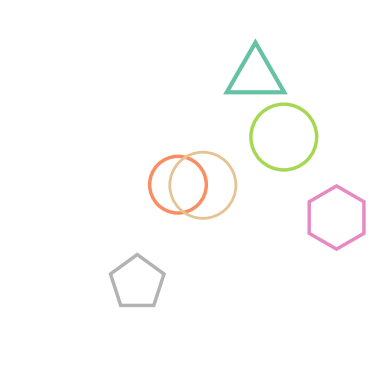[{"shape": "triangle", "thickness": 3, "radius": 0.43, "center": [0.664, 0.803]}, {"shape": "circle", "thickness": 2.5, "radius": 0.37, "center": [0.462, 0.52]}, {"shape": "hexagon", "thickness": 2.5, "radius": 0.41, "center": [0.874, 0.435]}, {"shape": "circle", "thickness": 2.5, "radius": 0.43, "center": [0.737, 0.644]}, {"shape": "circle", "thickness": 2, "radius": 0.43, "center": [0.527, 0.519]}, {"shape": "pentagon", "thickness": 2.5, "radius": 0.37, "center": [0.357, 0.266]}]